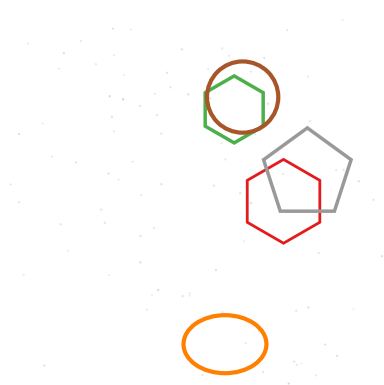[{"shape": "hexagon", "thickness": 2, "radius": 0.54, "center": [0.736, 0.477]}, {"shape": "hexagon", "thickness": 2.5, "radius": 0.43, "center": [0.608, 0.716]}, {"shape": "oval", "thickness": 3, "radius": 0.54, "center": [0.584, 0.106]}, {"shape": "circle", "thickness": 3, "radius": 0.46, "center": [0.63, 0.748]}, {"shape": "pentagon", "thickness": 2.5, "radius": 0.6, "center": [0.798, 0.548]}]